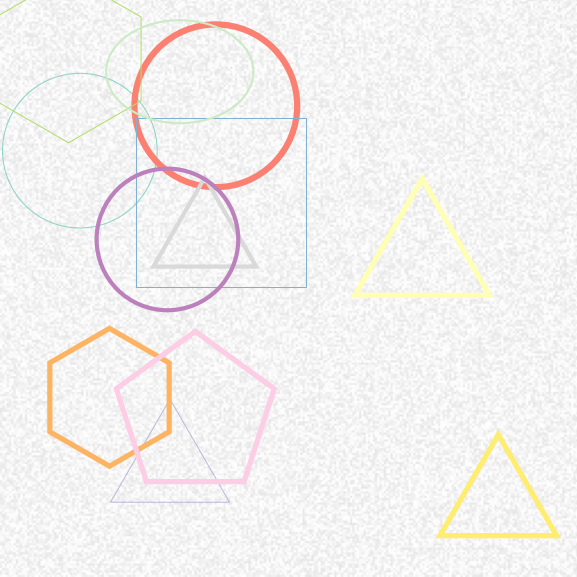[{"shape": "circle", "thickness": 0.5, "radius": 0.67, "center": [0.138, 0.738]}, {"shape": "triangle", "thickness": 2.5, "radius": 0.67, "center": [0.731, 0.555]}, {"shape": "triangle", "thickness": 0.5, "radius": 0.6, "center": [0.294, 0.189]}, {"shape": "circle", "thickness": 3, "radius": 0.7, "center": [0.374, 0.816]}, {"shape": "square", "thickness": 0.5, "radius": 0.73, "center": [0.383, 0.648]}, {"shape": "hexagon", "thickness": 2.5, "radius": 0.6, "center": [0.19, 0.311]}, {"shape": "hexagon", "thickness": 0.5, "radius": 0.73, "center": [0.119, 0.897]}, {"shape": "pentagon", "thickness": 2.5, "radius": 0.72, "center": [0.338, 0.282]}, {"shape": "triangle", "thickness": 2, "radius": 0.51, "center": [0.355, 0.589]}, {"shape": "circle", "thickness": 2, "radius": 0.61, "center": [0.29, 0.585]}, {"shape": "oval", "thickness": 1, "radius": 0.64, "center": [0.311, 0.875]}, {"shape": "triangle", "thickness": 2.5, "radius": 0.58, "center": [0.863, 0.13]}]